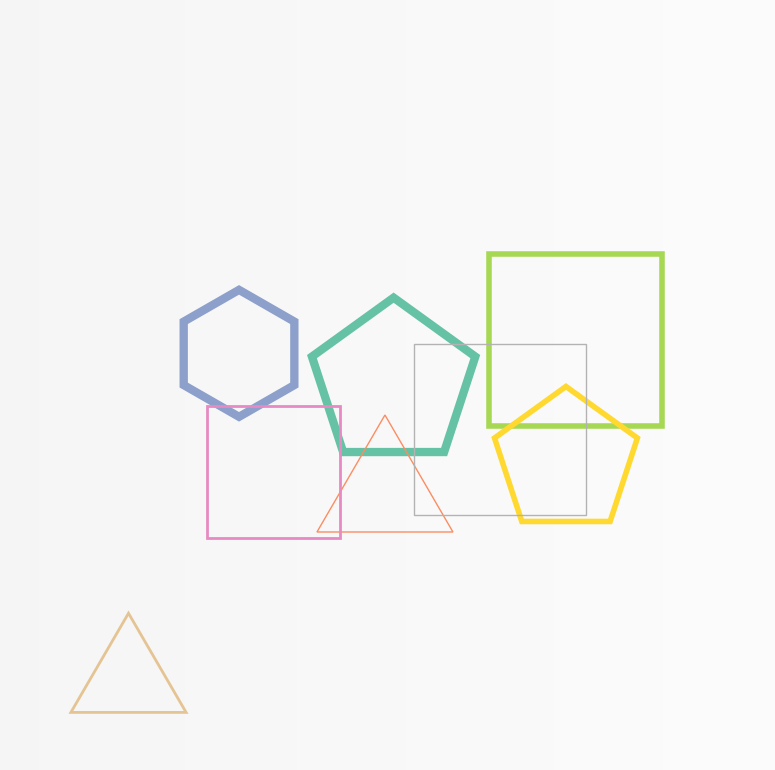[{"shape": "pentagon", "thickness": 3, "radius": 0.55, "center": [0.508, 0.503]}, {"shape": "triangle", "thickness": 0.5, "radius": 0.51, "center": [0.497, 0.36]}, {"shape": "hexagon", "thickness": 3, "radius": 0.41, "center": [0.308, 0.541]}, {"shape": "square", "thickness": 1, "radius": 0.43, "center": [0.353, 0.387]}, {"shape": "square", "thickness": 2, "radius": 0.56, "center": [0.743, 0.559]}, {"shape": "pentagon", "thickness": 2, "radius": 0.48, "center": [0.73, 0.401]}, {"shape": "triangle", "thickness": 1, "radius": 0.43, "center": [0.166, 0.118]}, {"shape": "square", "thickness": 0.5, "radius": 0.56, "center": [0.645, 0.442]}]